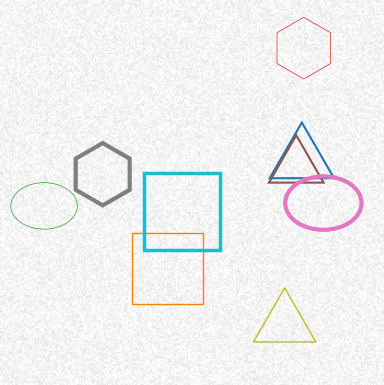[{"shape": "triangle", "thickness": 1.5, "radius": 0.48, "center": [0.784, 0.585]}, {"shape": "square", "thickness": 1, "radius": 0.46, "center": [0.434, 0.302]}, {"shape": "oval", "thickness": 0.5, "radius": 0.43, "center": [0.114, 0.465]}, {"shape": "hexagon", "thickness": 0.5, "radius": 0.4, "center": [0.789, 0.875]}, {"shape": "triangle", "thickness": 1.5, "radius": 0.41, "center": [0.77, 0.567]}, {"shape": "oval", "thickness": 3, "radius": 0.5, "center": [0.84, 0.473]}, {"shape": "hexagon", "thickness": 3, "radius": 0.4, "center": [0.267, 0.547]}, {"shape": "triangle", "thickness": 1, "radius": 0.47, "center": [0.739, 0.159]}, {"shape": "square", "thickness": 2.5, "radius": 0.5, "center": [0.473, 0.45]}]